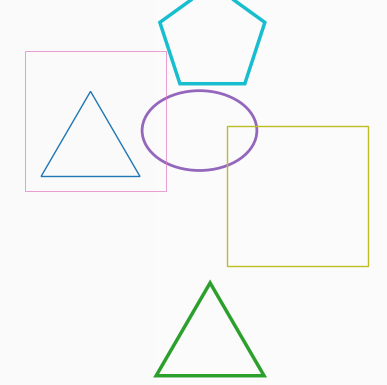[{"shape": "triangle", "thickness": 1, "radius": 0.74, "center": [0.234, 0.615]}, {"shape": "triangle", "thickness": 2.5, "radius": 0.8, "center": [0.542, 0.104]}, {"shape": "oval", "thickness": 2, "radius": 0.74, "center": [0.515, 0.661]}, {"shape": "square", "thickness": 0.5, "radius": 0.91, "center": [0.247, 0.686]}, {"shape": "square", "thickness": 1, "radius": 0.91, "center": [0.768, 0.491]}, {"shape": "pentagon", "thickness": 2.5, "radius": 0.71, "center": [0.548, 0.898]}]